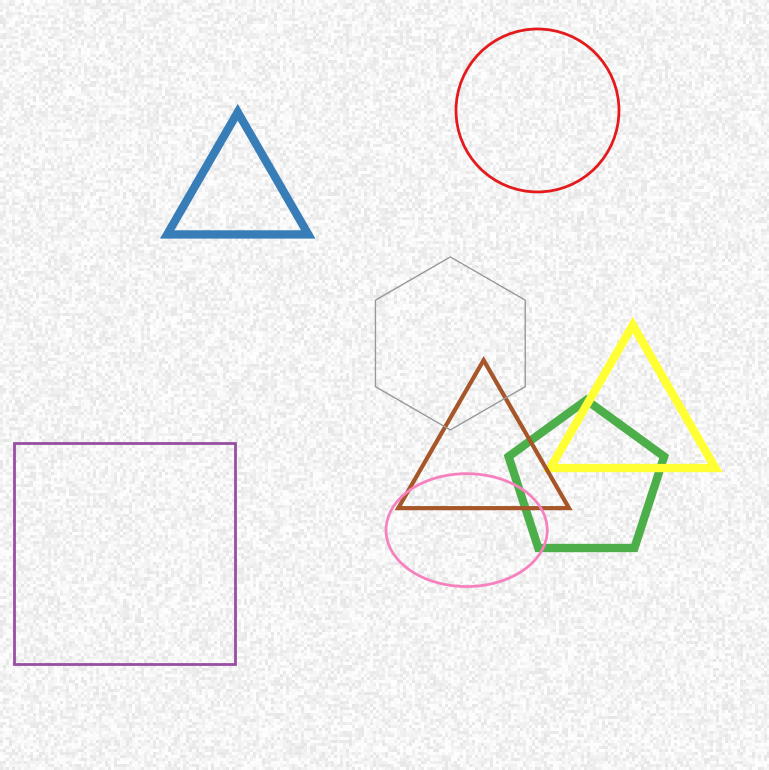[{"shape": "circle", "thickness": 1, "radius": 0.53, "center": [0.698, 0.857]}, {"shape": "triangle", "thickness": 3, "radius": 0.53, "center": [0.309, 0.748]}, {"shape": "pentagon", "thickness": 3, "radius": 0.53, "center": [0.762, 0.374]}, {"shape": "square", "thickness": 1, "radius": 0.72, "center": [0.162, 0.281]}, {"shape": "triangle", "thickness": 3, "radius": 0.62, "center": [0.822, 0.454]}, {"shape": "triangle", "thickness": 1.5, "radius": 0.64, "center": [0.628, 0.404]}, {"shape": "oval", "thickness": 1, "radius": 0.52, "center": [0.606, 0.312]}, {"shape": "hexagon", "thickness": 0.5, "radius": 0.56, "center": [0.585, 0.554]}]